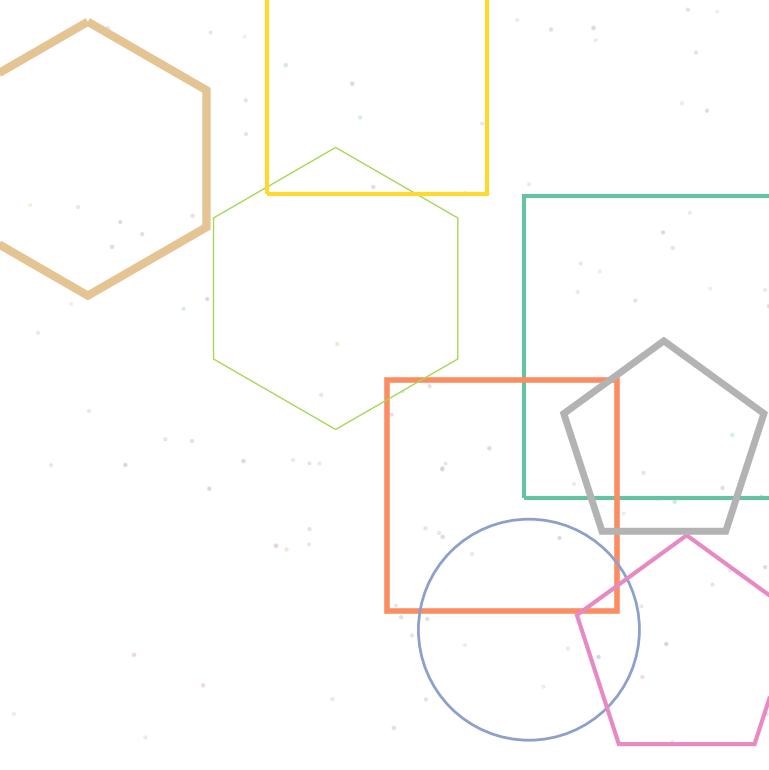[{"shape": "square", "thickness": 1.5, "radius": 0.98, "center": [0.877, 0.549]}, {"shape": "square", "thickness": 2, "radius": 0.75, "center": [0.652, 0.357]}, {"shape": "circle", "thickness": 1, "radius": 0.72, "center": [0.687, 0.182]}, {"shape": "pentagon", "thickness": 1.5, "radius": 0.75, "center": [0.892, 0.155]}, {"shape": "hexagon", "thickness": 0.5, "radius": 0.92, "center": [0.436, 0.625]}, {"shape": "square", "thickness": 1.5, "radius": 0.71, "center": [0.49, 0.891]}, {"shape": "hexagon", "thickness": 3, "radius": 0.89, "center": [0.114, 0.794]}, {"shape": "pentagon", "thickness": 2.5, "radius": 0.68, "center": [0.862, 0.421]}]